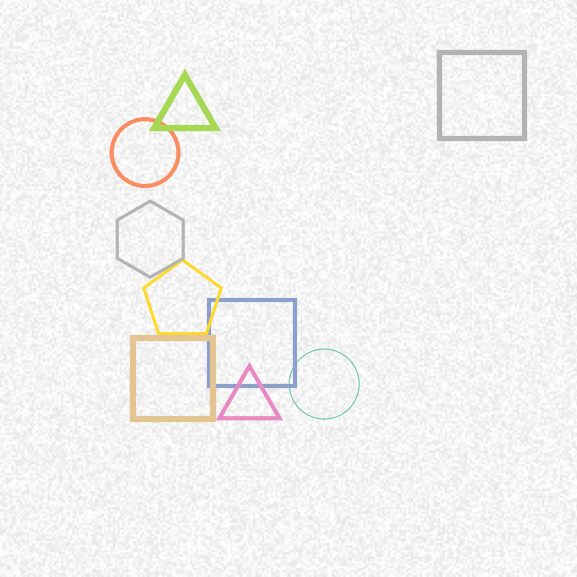[{"shape": "circle", "thickness": 0.5, "radius": 0.3, "center": [0.561, 0.334]}, {"shape": "circle", "thickness": 2, "radius": 0.29, "center": [0.251, 0.735]}, {"shape": "square", "thickness": 2, "radius": 0.37, "center": [0.437, 0.405]}, {"shape": "triangle", "thickness": 2, "radius": 0.3, "center": [0.432, 0.305]}, {"shape": "triangle", "thickness": 3, "radius": 0.31, "center": [0.32, 0.808]}, {"shape": "pentagon", "thickness": 1.5, "radius": 0.35, "center": [0.316, 0.479]}, {"shape": "square", "thickness": 3, "radius": 0.35, "center": [0.3, 0.344]}, {"shape": "hexagon", "thickness": 1.5, "radius": 0.33, "center": [0.26, 0.585]}, {"shape": "square", "thickness": 2.5, "radius": 0.37, "center": [0.834, 0.834]}]